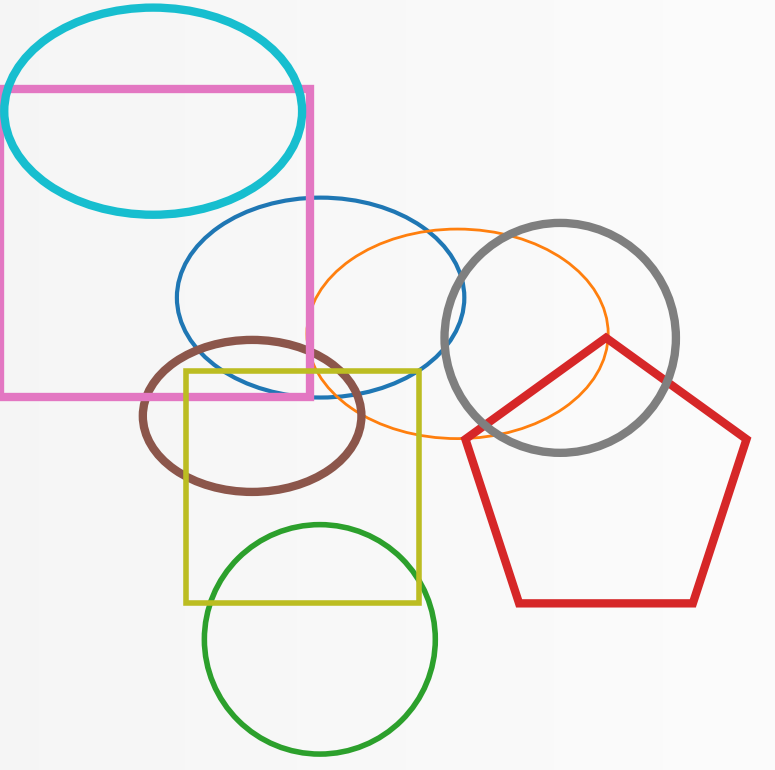[{"shape": "oval", "thickness": 1.5, "radius": 0.93, "center": [0.414, 0.614]}, {"shape": "oval", "thickness": 1, "radius": 0.97, "center": [0.59, 0.566]}, {"shape": "circle", "thickness": 2, "radius": 0.74, "center": [0.413, 0.17]}, {"shape": "pentagon", "thickness": 3, "radius": 0.95, "center": [0.782, 0.371]}, {"shape": "oval", "thickness": 3, "radius": 0.71, "center": [0.325, 0.46]}, {"shape": "square", "thickness": 3, "radius": 1.0, "center": [0.2, 0.684]}, {"shape": "circle", "thickness": 3, "radius": 0.75, "center": [0.723, 0.561]}, {"shape": "square", "thickness": 2, "radius": 0.75, "center": [0.39, 0.368]}, {"shape": "oval", "thickness": 3, "radius": 0.96, "center": [0.198, 0.856]}]